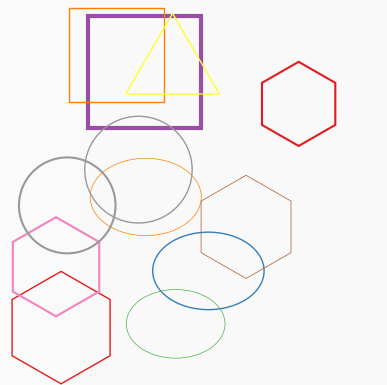[{"shape": "hexagon", "thickness": 1, "radius": 0.73, "center": [0.158, 0.149]}, {"shape": "hexagon", "thickness": 1.5, "radius": 0.55, "center": [0.771, 0.73]}, {"shape": "oval", "thickness": 1, "radius": 0.72, "center": [0.538, 0.296]}, {"shape": "oval", "thickness": 0.5, "radius": 0.64, "center": [0.453, 0.159]}, {"shape": "square", "thickness": 3, "radius": 0.73, "center": [0.373, 0.813]}, {"shape": "square", "thickness": 1, "radius": 0.61, "center": [0.3, 0.857]}, {"shape": "oval", "thickness": 0.5, "radius": 0.72, "center": [0.376, 0.488]}, {"shape": "triangle", "thickness": 1, "radius": 0.7, "center": [0.445, 0.826]}, {"shape": "hexagon", "thickness": 0.5, "radius": 0.67, "center": [0.635, 0.411]}, {"shape": "hexagon", "thickness": 1.5, "radius": 0.64, "center": [0.145, 0.307]}, {"shape": "circle", "thickness": 1, "radius": 0.69, "center": [0.357, 0.559]}, {"shape": "circle", "thickness": 1.5, "radius": 0.62, "center": [0.174, 0.467]}]